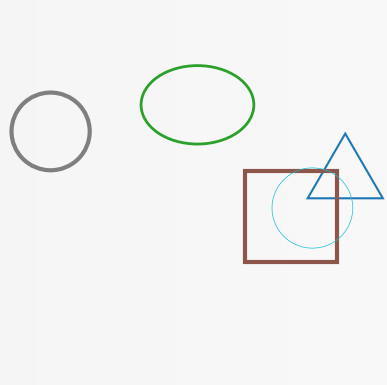[{"shape": "triangle", "thickness": 1.5, "radius": 0.56, "center": [0.891, 0.541]}, {"shape": "oval", "thickness": 2, "radius": 0.73, "center": [0.51, 0.728]}, {"shape": "square", "thickness": 3, "radius": 0.6, "center": [0.751, 0.438]}, {"shape": "circle", "thickness": 3, "radius": 0.5, "center": [0.131, 0.659]}, {"shape": "circle", "thickness": 0.5, "radius": 0.52, "center": [0.806, 0.46]}]